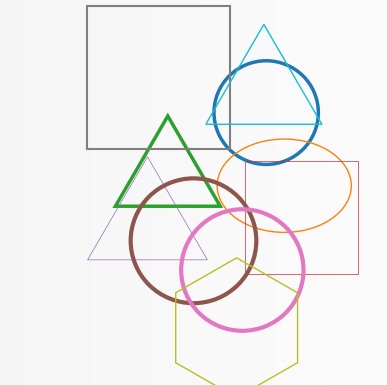[{"shape": "circle", "thickness": 2.5, "radius": 0.67, "center": [0.687, 0.708]}, {"shape": "oval", "thickness": 1, "radius": 0.87, "center": [0.734, 0.518]}, {"shape": "triangle", "thickness": 2.5, "radius": 0.78, "center": [0.433, 0.542]}, {"shape": "square", "thickness": 0.5, "radius": 0.73, "center": [0.779, 0.435]}, {"shape": "triangle", "thickness": 0.5, "radius": 0.89, "center": [0.381, 0.414]}, {"shape": "circle", "thickness": 3, "radius": 0.81, "center": [0.499, 0.375]}, {"shape": "circle", "thickness": 3, "radius": 0.79, "center": [0.625, 0.299]}, {"shape": "square", "thickness": 1.5, "radius": 0.93, "center": [0.409, 0.798]}, {"shape": "hexagon", "thickness": 1, "radius": 0.91, "center": [0.611, 0.149]}, {"shape": "triangle", "thickness": 1, "radius": 0.86, "center": [0.681, 0.764]}]